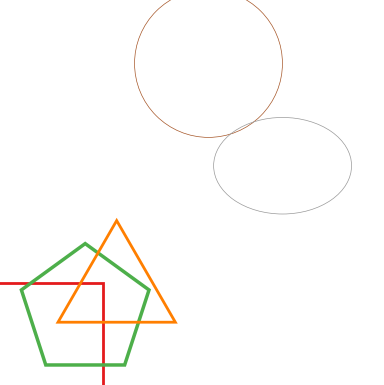[{"shape": "square", "thickness": 2, "radius": 0.71, "center": [0.127, 0.124]}, {"shape": "pentagon", "thickness": 2.5, "radius": 0.87, "center": [0.221, 0.193]}, {"shape": "triangle", "thickness": 2, "radius": 0.88, "center": [0.303, 0.251]}, {"shape": "circle", "thickness": 0.5, "radius": 0.96, "center": [0.542, 0.835]}, {"shape": "oval", "thickness": 0.5, "radius": 0.9, "center": [0.734, 0.57]}]